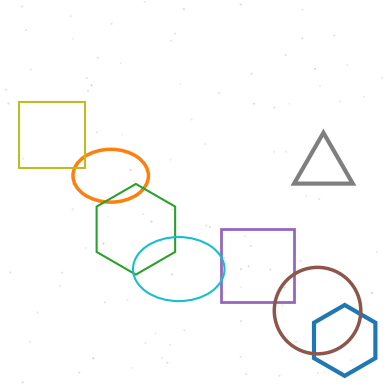[{"shape": "hexagon", "thickness": 3, "radius": 0.46, "center": [0.895, 0.116]}, {"shape": "oval", "thickness": 2.5, "radius": 0.49, "center": [0.288, 0.544]}, {"shape": "hexagon", "thickness": 1.5, "radius": 0.59, "center": [0.353, 0.405]}, {"shape": "square", "thickness": 2, "radius": 0.47, "center": [0.668, 0.31]}, {"shape": "circle", "thickness": 2.5, "radius": 0.56, "center": [0.825, 0.193]}, {"shape": "triangle", "thickness": 3, "radius": 0.44, "center": [0.84, 0.567]}, {"shape": "square", "thickness": 1.5, "radius": 0.43, "center": [0.135, 0.65]}, {"shape": "oval", "thickness": 1.5, "radius": 0.59, "center": [0.464, 0.301]}]